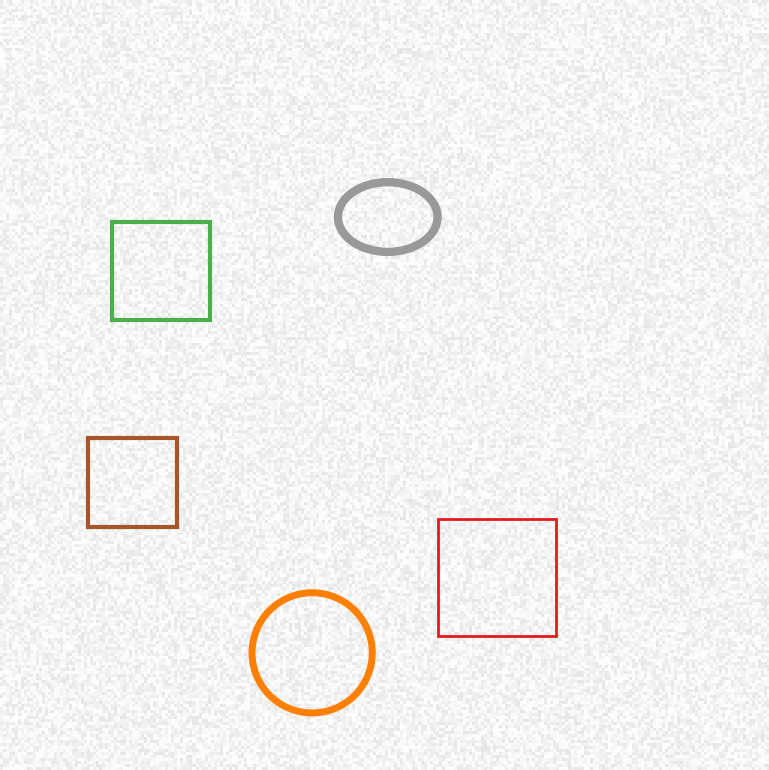[{"shape": "square", "thickness": 1, "radius": 0.38, "center": [0.646, 0.25]}, {"shape": "square", "thickness": 1.5, "radius": 0.32, "center": [0.209, 0.648]}, {"shape": "circle", "thickness": 2.5, "radius": 0.39, "center": [0.405, 0.152]}, {"shape": "square", "thickness": 1.5, "radius": 0.29, "center": [0.172, 0.373]}, {"shape": "oval", "thickness": 3, "radius": 0.32, "center": [0.504, 0.718]}]